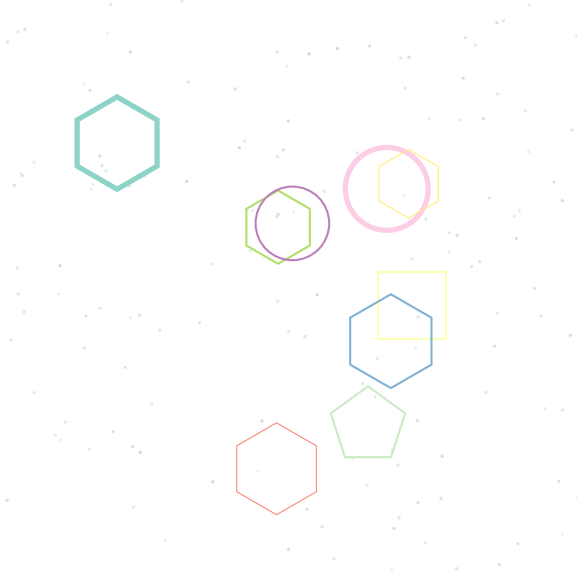[{"shape": "hexagon", "thickness": 2.5, "radius": 0.4, "center": [0.203, 0.751]}, {"shape": "square", "thickness": 1, "radius": 0.29, "center": [0.713, 0.47]}, {"shape": "hexagon", "thickness": 0.5, "radius": 0.4, "center": [0.479, 0.187]}, {"shape": "hexagon", "thickness": 1, "radius": 0.41, "center": [0.677, 0.408]}, {"shape": "hexagon", "thickness": 1, "radius": 0.32, "center": [0.482, 0.606]}, {"shape": "circle", "thickness": 2.5, "radius": 0.36, "center": [0.67, 0.672]}, {"shape": "circle", "thickness": 1, "radius": 0.32, "center": [0.506, 0.612]}, {"shape": "pentagon", "thickness": 1, "radius": 0.34, "center": [0.637, 0.262]}, {"shape": "hexagon", "thickness": 0.5, "radius": 0.3, "center": [0.707, 0.681]}]